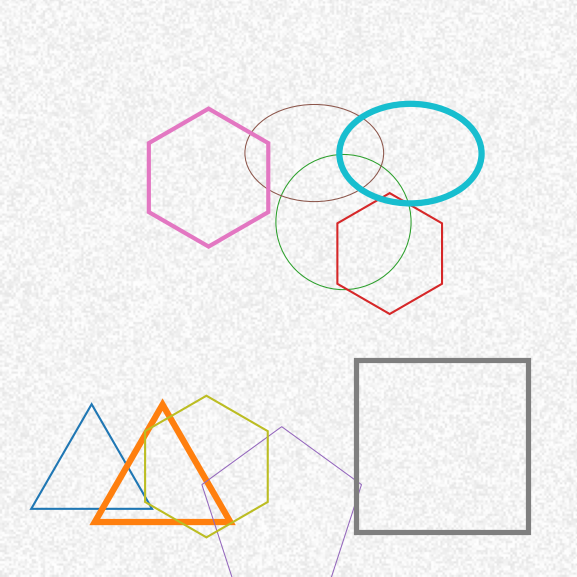[{"shape": "triangle", "thickness": 1, "radius": 0.6, "center": [0.159, 0.178]}, {"shape": "triangle", "thickness": 3, "radius": 0.68, "center": [0.281, 0.163]}, {"shape": "circle", "thickness": 0.5, "radius": 0.59, "center": [0.595, 0.615]}, {"shape": "hexagon", "thickness": 1, "radius": 0.52, "center": [0.675, 0.56]}, {"shape": "pentagon", "thickness": 0.5, "radius": 0.73, "center": [0.488, 0.115]}, {"shape": "oval", "thickness": 0.5, "radius": 0.6, "center": [0.544, 0.734]}, {"shape": "hexagon", "thickness": 2, "radius": 0.6, "center": [0.361, 0.692]}, {"shape": "square", "thickness": 2.5, "radius": 0.74, "center": [0.765, 0.226]}, {"shape": "hexagon", "thickness": 1, "radius": 0.61, "center": [0.357, 0.191]}, {"shape": "oval", "thickness": 3, "radius": 0.62, "center": [0.711, 0.733]}]